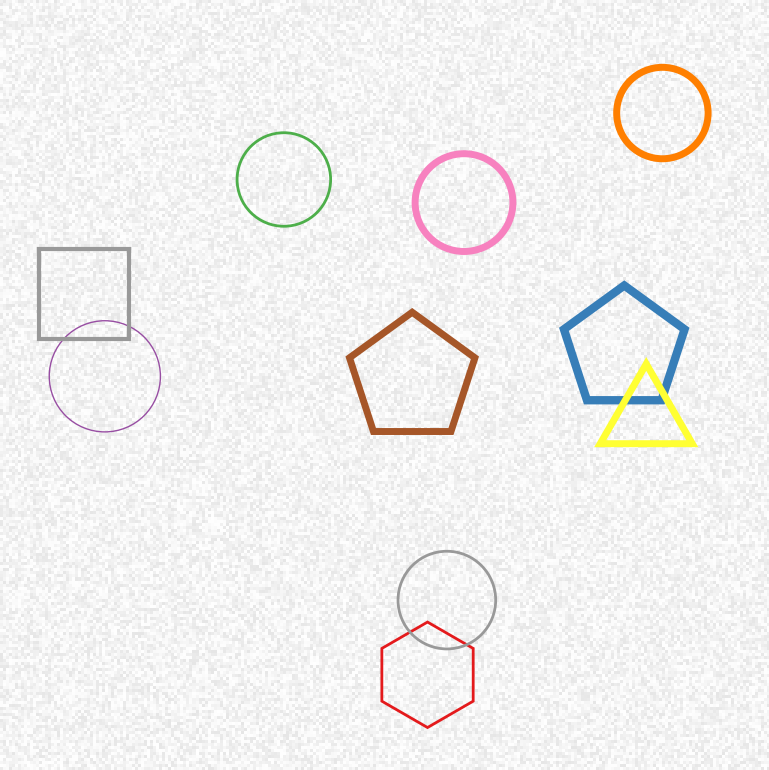[{"shape": "hexagon", "thickness": 1, "radius": 0.34, "center": [0.555, 0.124]}, {"shape": "pentagon", "thickness": 3, "radius": 0.41, "center": [0.811, 0.547]}, {"shape": "circle", "thickness": 1, "radius": 0.3, "center": [0.369, 0.767]}, {"shape": "circle", "thickness": 0.5, "radius": 0.36, "center": [0.136, 0.511]}, {"shape": "circle", "thickness": 2.5, "radius": 0.3, "center": [0.86, 0.853]}, {"shape": "triangle", "thickness": 2.5, "radius": 0.35, "center": [0.839, 0.458]}, {"shape": "pentagon", "thickness": 2.5, "radius": 0.43, "center": [0.535, 0.509]}, {"shape": "circle", "thickness": 2.5, "radius": 0.32, "center": [0.603, 0.737]}, {"shape": "square", "thickness": 1.5, "radius": 0.29, "center": [0.109, 0.618]}, {"shape": "circle", "thickness": 1, "radius": 0.32, "center": [0.58, 0.221]}]